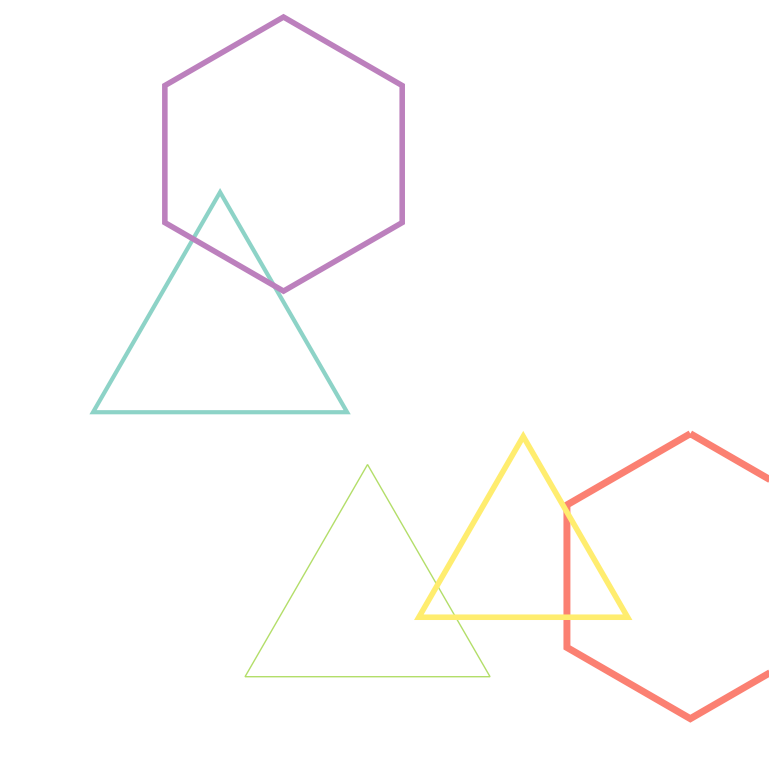[{"shape": "triangle", "thickness": 1.5, "radius": 0.95, "center": [0.286, 0.56]}, {"shape": "hexagon", "thickness": 2.5, "radius": 0.93, "center": [0.897, 0.252]}, {"shape": "triangle", "thickness": 0.5, "radius": 0.92, "center": [0.477, 0.213]}, {"shape": "hexagon", "thickness": 2, "radius": 0.89, "center": [0.368, 0.8]}, {"shape": "triangle", "thickness": 2, "radius": 0.78, "center": [0.68, 0.277]}]